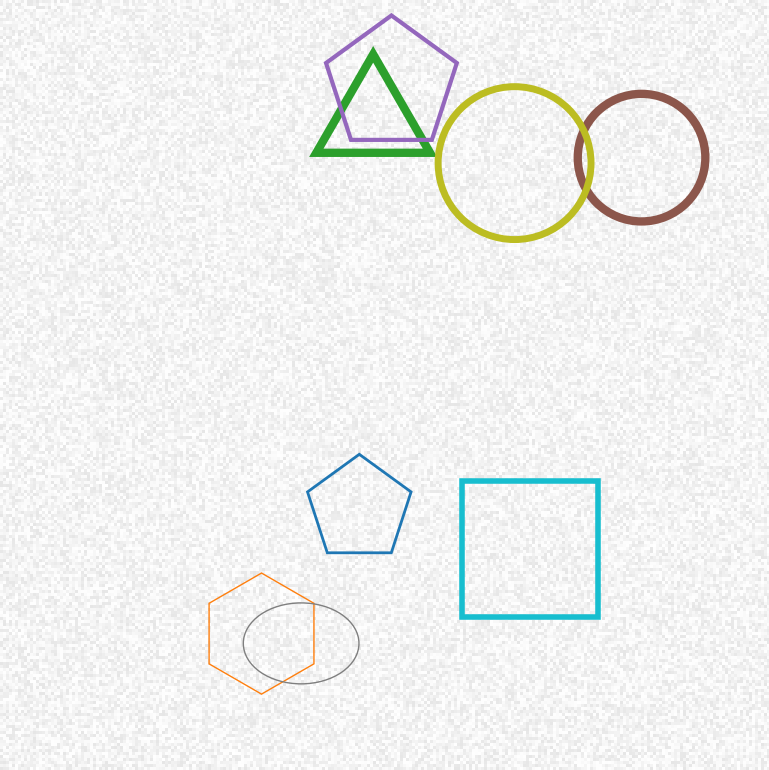[{"shape": "pentagon", "thickness": 1, "radius": 0.35, "center": [0.467, 0.339]}, {"shape": "hexagon", "thickness": 0.5, "radius": 0.39, "center": [0.34, 0.177]}, {"shape": "triangle", "thickness": 3, "radius": 0.43, "center": [0.485, 0.844]}, {"shape": "pentagon", "thickness": 1.5, "radius": 0.45, "center": [0.508, 0.891]}, {"shape": "circle", "thickness": 3, "radius": 0.41, "center": [0.833, 0.795]}, {"shape": "oval", "thickness": 0.5, "radius": 0.38, "center": [0.391, 0.164]}, {"shape": "circle", "thickness": 2.5, "radius": 0.5, "center": [0.668, 0.788]}, {"shape": "square", "thickness": 2, "radius": 0.44, "center": [0.688, 0.287]}]